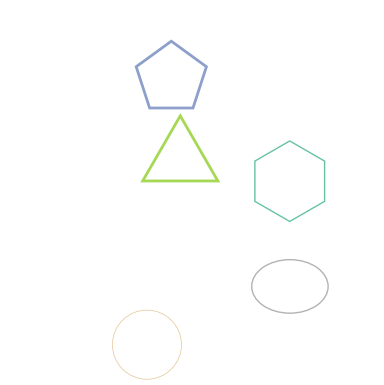[{"shape": "hexagon", "thickness": 1, "radius": 0.52, "center": [0.753, 0.529]}, {"shape": "pentagon", "thickness": 2, "radius": 0.48, "center": [0.445, 0.797]}, {"shape": "triangle", "thickness": 2, "radius": 0.56, "center": [0.468, 0.586]}, {"shape": "circle", "thickness": 0.5, "radius": 0.45, "center": [0.382, 0.105]}, {"shape": "oval", "thickness": 1, "radius": 0.5, "center": [0.753, 0.256]}]